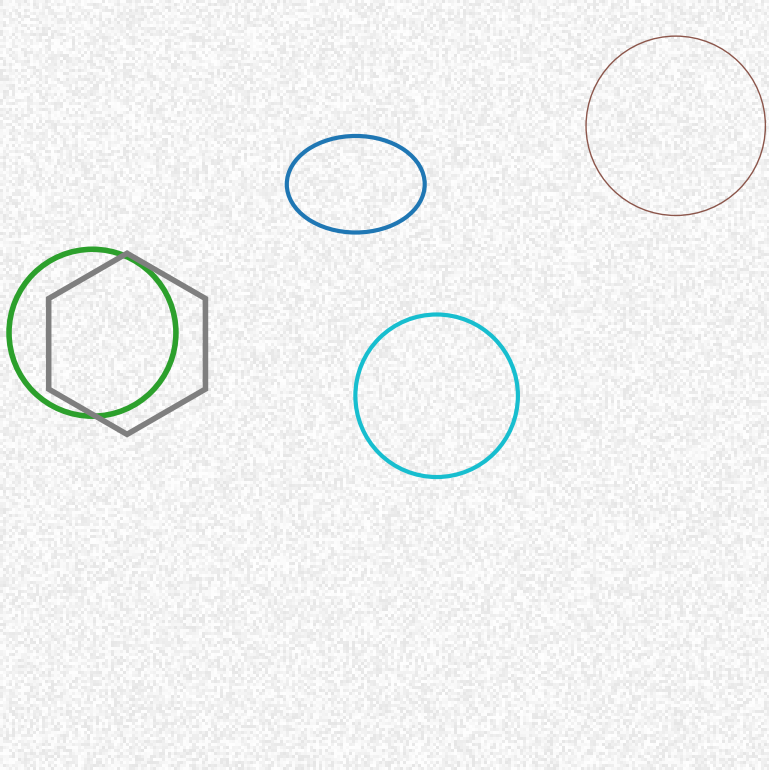[{"shape": "oval", "thickness": 1.5, "radius": 0.45, "center": [0.462, 0.761]}, {"shape": "circle", "thickness": 2, "radius": 0.54, "center": [0.12, 0.568]}, {"shape": "circle", "thickness": 0.5, "radius": 0.58, "center": [0.878, 0.837]}, {"shape": "hexagon", "thickness": 2, "radius": 0.59, "center": [0.165, 0.553]}, {"shape": "circle", "thickness": 1.5, "radius": 0.53, "center": [0.567, 0.486]}]